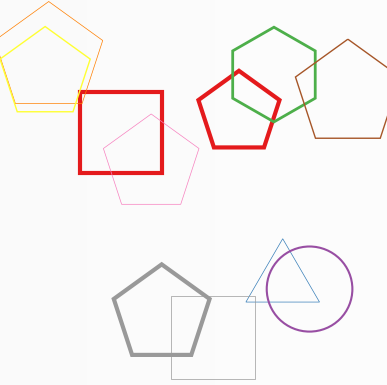[{"shape": "pentagon", "thickness": 3, "radius": 0.55, "center": [0.617, 0.706]}, {"shape": "square", "thickness": 3, "radius": 0.52, "center": [0.312, 0.656]}, {"shape": "triangle", "thickness": 0.5, "radius": 0.55, "center": [0.73, 0.27]}, {"shape": "hexagon", "thickness": 2, "radius": 0.61, "center": [0.707, 0.806]}, {"shape": "circle", "thickness": 1.5, "radius": 0.55, "center": [0.799, 0.249]}, {"shape": "pentagon", "thickness": 0.5, "radius": 0.73, "center": [0.126, 0.85]}, {"shape": "pentagon", "thickness": 1, "radius": 0.61, "center": [0.116, 0.809]}, {"shape": "pentagon", "thickness": 1, "radius": 0.71, "center": [0.898, 0.756]}, {"shape": "pentagon", "thickness": 0.5, "radius": 0.65, "center": [0.39, 0.574]}, {"shape": "square", "thickness": 0.5, "radius": 0.54, "center": [0.55, 0.124]}, {"shape": "pentagon", "thickness": 3, "radius": 0.65, "center": [0.417, 0.183]}]